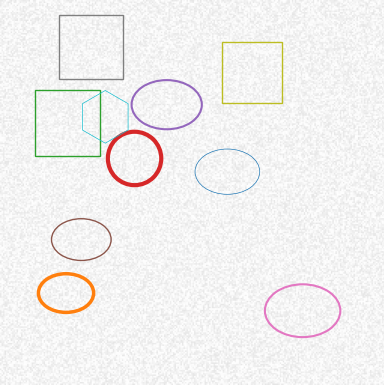[{"shape": "oval", "thickness": 0.5, "radius": 0.42, "center": [0.591, 0.554]}, {"shape": "oval", "thickness": 2.5, "radius": 0.36, "center": [0.172, 0.239]}, {"shape": "square", "thickness": 1, "radius": 0.42, "center": [0.175, 0.68]}, {"shape": "circle", "thickness": 3, "radius": 0.35, "center": [0.349, 0.588]}, {"shape": "oval", "thickness": 1.5, "radius": 0.46, "center": [0.433, 0.728]}, {"shape": "oval", "thickness": 1, "radius": 0.39, "center": [0.211, 0.378]}, {"shape": "oval", "thickness": 1.5, "radius": 0.49, "center": [0.786, 0.193]}, {"shape": "square", "thickness": 1, "radius": 0.42, "center": [0.236, 0.878]}, {"shape": "square", "thickness": 1, "radius": 0.39, "center": [0.655, 0.812]}, {"shape": "hexagon", "thickness": 0.5, "radius": 0.34, "center": [0.273, 0.697]}]